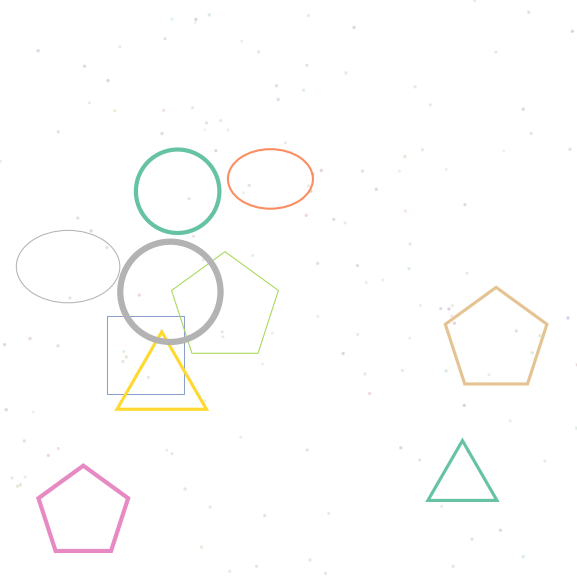[{"shape": "triangle", "thickness": 1.5, "radius": 0.35, "center": [0.801, 0.167]}, {"shape": "circle", "thickness": 2, "radius": 0.36, "center": [0.308, 0.668]}, {"shape": "oval", "thickness": 1, "radius": 0.37, "center": [0.468, 0.689]}, {"shape": "square", "thickness": 0.5, "radius": 0.33, "center": [0.252, 0.384]}, {"shape": "pentagon", "thickness": 2, "radius": 0.41, "center": [0.144, 0.111]}, {"shape": "pentagon", "thickness": 0.5, "radius": 0.49, "center": [0.39, 0.466]}, {"shape": "triangle", "thickness": 1.5, "radius": 0.45, "center": [0.28, 0.335]}, {"shape": "pentagon", "thickness": 1.5, "radius": 0.46, "center": [0.859, 0.409]}, {"shape": "circle", "thickness": 3, "radius": 0.43, "center": [0.295, 0.494]}, {"shape": "oval", "thickness": 0.5, "radius": 0.45, "center": [0.118, 0.538]}]